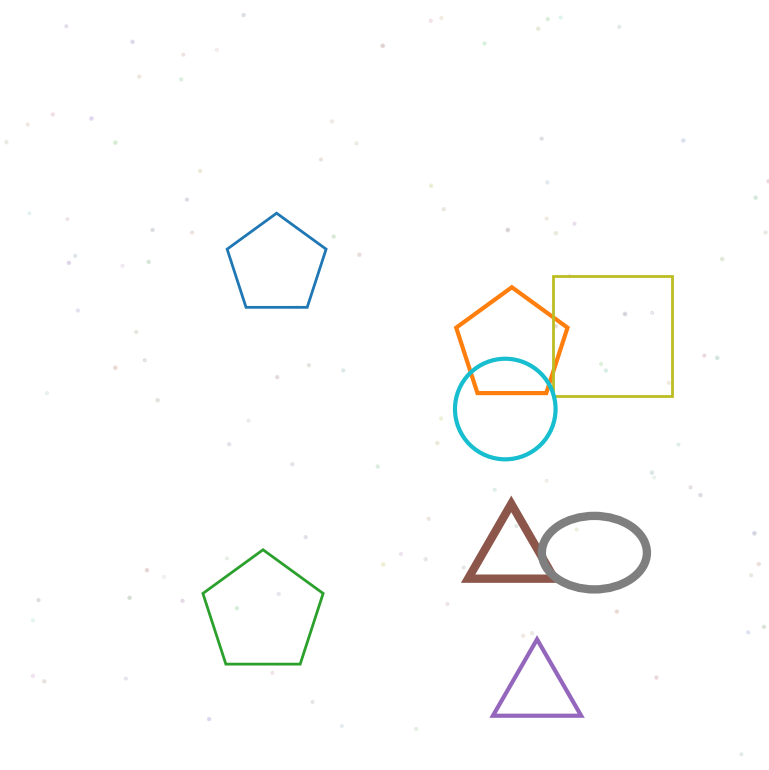[{"shape": "pentagon", "thickness": 1, "radius": 0.34, "center": [0.359, 0.656]}, {"shape": "pentagon", "thickness": 1.5, "radius": 0.38, "center": [0.665, 0.551]}, {"shape": "pentagon", "thickness": 1, "radius": 0.41, "center": [0.342, 0.204]}, {"shape": "triangle", "thickness": 1.5, "radius": 0.33, "center": [0.697, 0.104]}, {"shape": "triangle", "thickness": 3, "radius": 0.32, "center": [0.664, 0.281]}, {"shape": "oval", "thickness": 3, "radius": 0.34, "center": [0.772, 0.282]}, {"shape": "square", "thickness": 1, "radius": 0.39, "center": [0.795, 0.564]}, {"shape": "circle", "thickness": 1.5, "radius": 0.33, "center": [0.656, 0.469]}]